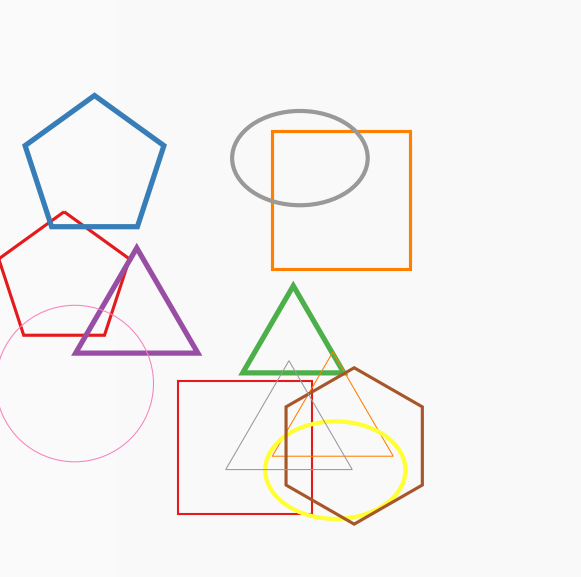[{"shape": "pentagon", "thickness": 1.5, "radius": 0.59, "center": [0.11, 0.514]}, {"shape": "square", "thickness": 1, "radius": 0.58, "center": [0.422, 0.224]}, {"shape": "pentagon", "thickness": 2.5, "radius": 0.63, "center": [0.163, 0.708]}, {"shape": "triangle", "thickness": 2.5, "radius": 0.5, "center": [0.505, 0.404]}, {"shape": "triangle", "thickness": 2.5, "radius": 0.61, "center": [0.235, 0.448]}, {"shape": "triangle", "thickness": 0.5, "radius": 0.6, "center": [0.573, 0.269]}, {"shape": "square", "thickness": 1.5, "radius": 0.59, "center": [0.587, 0.653]}, {"shape": "oval", "thickness": 2, "radius": 0.6, "center": [0.577, 0.185]}, {"shape": "hexagon", "thickness": 1.5, "radius": 0.68, "center": [0.609, 0.227]}, {"shape": "circle", "thickness": 0.5, "radius": 0.68, "center": [0.129, 0.335]}, {"shape": "triangle", "thickness": 0.5, "radius": 0.63, "center": [0.497, 0.249]}, {"shape": "oval", "thickness": 2, "radius": 0.58, "center": [0.516, 0.725]}]